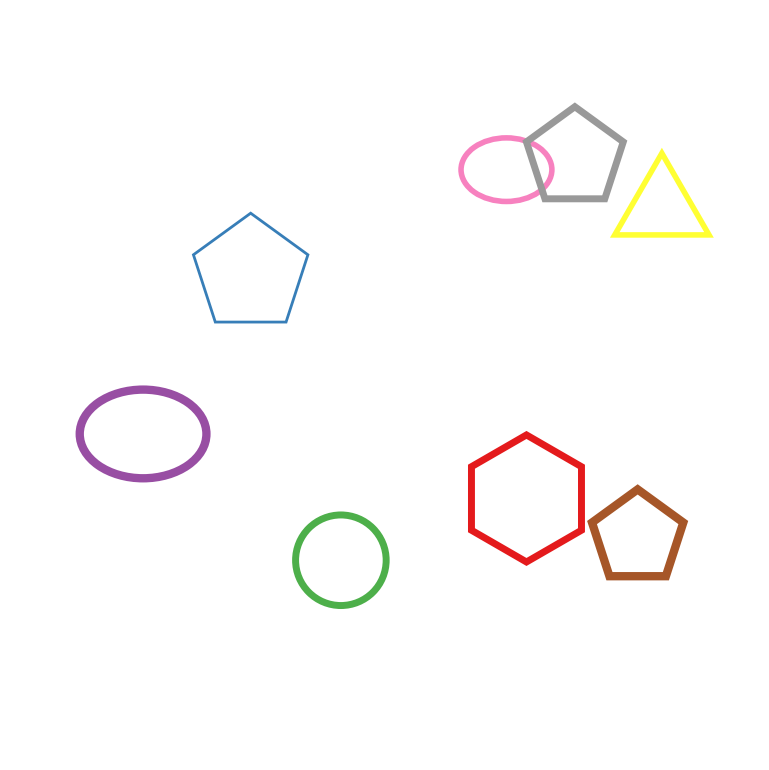[{"shape": "hexagon", "thickness": 2.5, "radius": 0.41, "center": [0.684, 0.353]}, {"shape": "pentagon", "thickness": 1, "radius": 0.39, "center": [0.326, 0.645]}, {"shape": "circle", "thickness": 2.5, "radius": 0.29, "center": [0.443, 0.272]}, {"shape": "oval", "thickness": 3, "radius": 0.41, "center": [0.186, 0.436]}, {"shape": "triangle", "thickness": 2, "radius": 0.35, "center": [0.86, 0.73]}, {"shape": "pentagon", "thickness": 3, "radius": 0.31, "center": [0.828, 0.302]}, {"shape": "oval", "thickness": 2, "radius": 0.29, "center": [0.658, 0.78]}, {"shape": "pentagon", "thickness": 2.5, "radius": 0.33, "center": [0.747, 0.795]}]